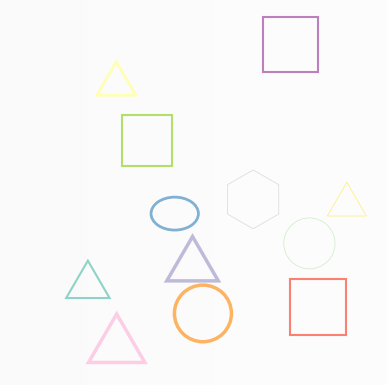[{"shape": "triangle", "thickness": 1.5, "radius": 0.32, "center": [0.227, 0.258]}, {"shape": "triangle", "thickness": 2, "radius": 0.29, "center": [0.3, 0.782]}, {"shape": "triangle", "thickness": 2.5, "radius": 0.38, "center": [0.497, 0.309]}, {"shape": "square", "thickness": 1.5, "radius": 0.36, "center": [0.82, 0.203]}, {"shape": "oval", "thickness": 2, "radius": 0.31, "center": [0.451, 0.445]}, {"shape": "circle", "thickness": 2.5, "radius": 0.37, "center": [0.524, 0.186]}, {"shape": "square", "thickness": 1.5, "radius": 0.33, "center": [0.379, 0.635]}, {"shape": "triangle", "thickness": 2.5, "radius": 0.42, "center": [0.301, 0.1]}, {"shape": "hexagon", "thickness": 0.5, "radius": 0.38, "center": [0.653, 0.482]}, {"shape": "square", "thickness": 1.5, "radius": 0.35, "center": [0.75, 0.884]}, {"shape": "circle", "thickness": 0.5, "radius": 0.33, "center": [0.798, 0.368]}, {"shape": "triangle", "thickness": 0.5, "radius": 0.29, "center": [0.895, 0.468]}]